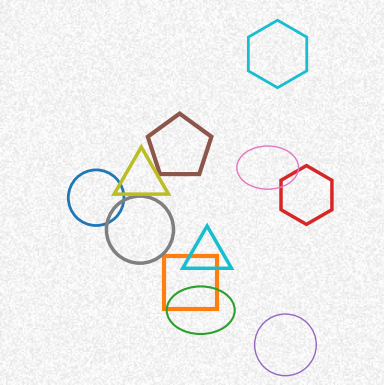[{"shape": "circle", "thickness": 2, "radius": 0.36, "center": [0.25, 0.486]}, {"shape": "square", "thickness": 3, "radius": 0.34, "center": [0.494, 0.267]}, {"shape": "oval", "thickness": 1.5, "radius": 0.44, "center": [0.521, 0.194]}, {"shape": "hexagon", "thickness": 2.5, "radius": 0.38, "center": [0.796, 0.494]}, {"shape": "circle", "thickness": 1, "radius": 0.4, "center": [0.741, 0.104]}, {"shape": "pentagon", "thickness": 3, "radius": 0.43, "center": [0.467, 0.618]}, {"shape": "oval", "thickness": 1, "radius": 0.4, "center": [0.695, 0.565]}, {"shape": "circle", "thickness": 2.5, "radius": 0.44, "center": [0.364, 0.404]}, {"shape": "triangle", "thickness": 2.5, "radius": 0.41, "center": [0.367, 0.537]}, {"shape": "triangle", "thickness": 2.5, "radius": 0.37, "center": [0.538, 0.34]}, {"shape": "hexagon", "thickness": 2, "radius": 0.44, "center": [0.721, 0.86]}]